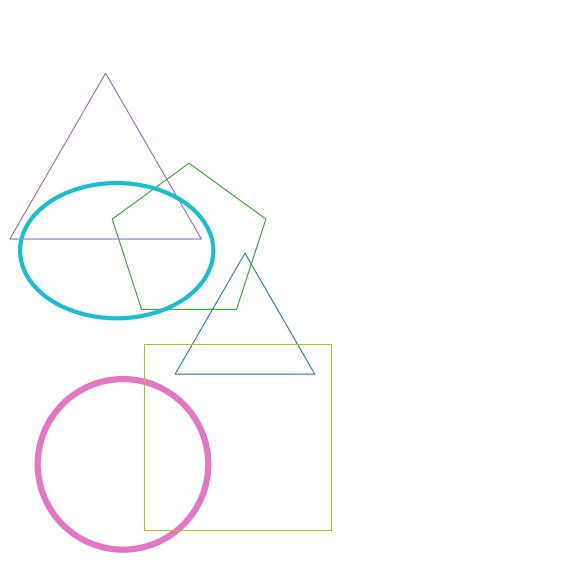[{"shape": "triangle", "thickness": 0.5, "radius": 0.7, "center": [0.424, 0.421]}, {"shape": "pentagon", "thickness": 0.5, "radius": 0.7, "center": [0.327, 0.577]}, {"shape": "triangle", "thickness": 0.5, "radius": 0.96, "center": [0.183, 0.681]}, {"shape": "circle", "thickness": 3, "radius": 0.74, "center": [0.213, 0.195]}, {"shape": "square", "thickness": 0.5, "radius": 0.81, "center": [0.412, 0.243]}, {"shape": "oval", "thickness": 2, "radius": 0.84, "center": [0.202, 0.565]}]